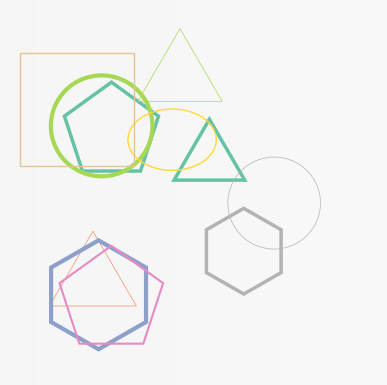[{"shape": "pentagon", "thickness": 2.5, "radius": 0.64, "center": [0.288, 0.659]}, {"shape": "triangle", "thickness": 2.5, "radius": 0.53, "center": [0.54, 0.585]}, {"shape": "triangle", "thickness": 0.5, "radius": 0.65, "center": [0.24, 0.27]}, {"shape": "hexagon", "thickness": 3, "radius": 0.71, "center": [0.254, 0.234]}, {"shape": "pentagon", "thickness": 1.5, "radius": 0.7, "center": [0.287, 0.221]}, {"shape": "triangle", "thickness": 0.5, "radius": 0.63, "center": [0.464, 0.8]}, {"shape": "circle", "thickness": 3, "radius": 0.66, "center": [0.262, 0.673]}, {"shape": "oval", "thickness": 1, "radius": 0.57, "center": [0.444, 0.637]}, {"shape": "square", "thickness": 1, "radius": 0.73, "center": [0.198, 0.715]}, {"shape": "hexagon", "thickness": 2.5, "radius": 0.56, "center": [0.629, 0.348]}, {"shape": "circle", "thickness": 0.5, "radius": 0.6, "center": [0.707, 0.473]}]